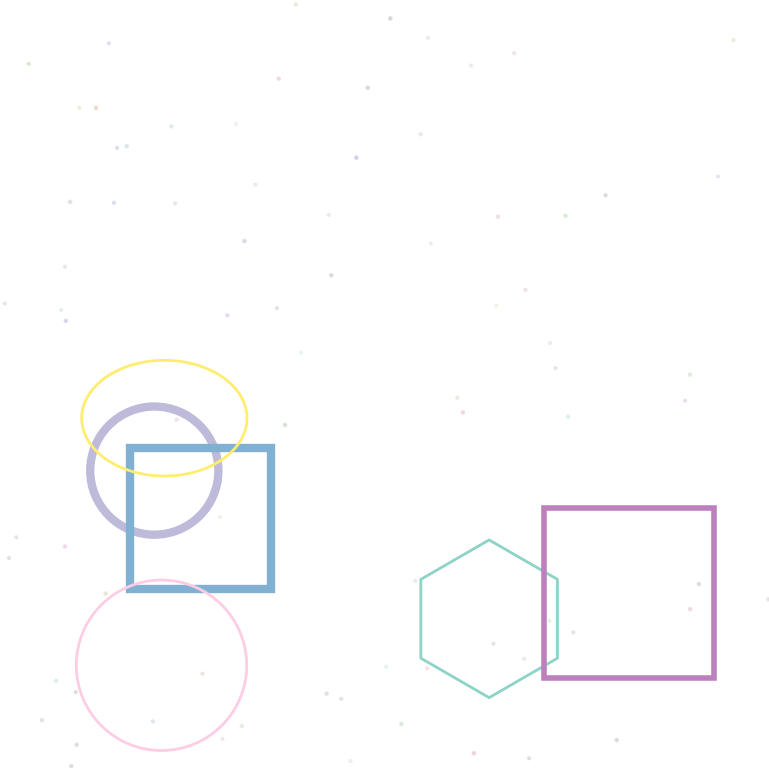[{"shape": "hexagon", "thickness": 1, "radius": 0.51, "center": [0.635, 0.196]}, {"shape": "circle", "thickness": 3, "radius": 0.42, "center": [0.2, 0.389]}, {"shape": "square", "thickness": 3, "radius": 0.46, "center": [0.261, 0.327]}, {"shape": "circle", "thickness": 1, "radius": 0.55, "center": [0.21, 0.136]}, {"shape": "square", "thickness": 2, "radius": 0.55, "center": [0.817, 0.23]}, {"shape": "oval", "thickness": 1, "radius": 0.54, "center": [0.213, 0.457]}]